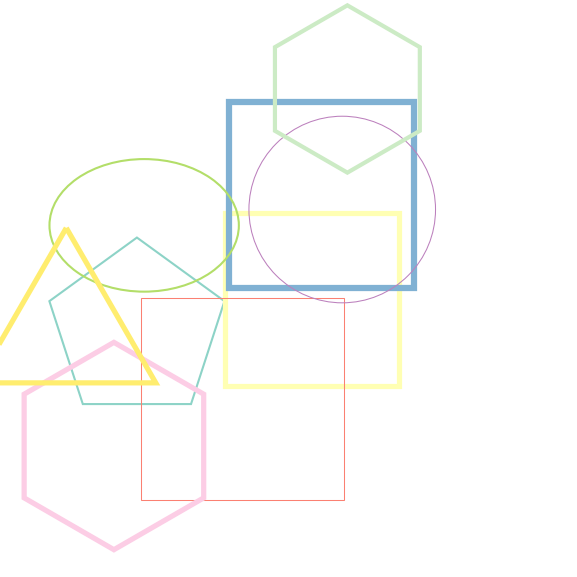[{"shape": "pentagon", "thickness": 1, "radius": 0.8, "center": [0.237, 0.428]}, {"shape": "square", "thickness": 2.5, "radius": 0.75, "center": [0.54, 0.481]}, {"shape": "square", "thickness": 0.5, "radius": 0.88, "center": [0.42, 0.308]}, {"shape": "square", "thickness": 3, "radius": 0.8, "center": [0.557, 0.661]}, {"shape": "oval", "thickness": 1, "radius": 0.82, "center": [0.25, 0.609]}, {"shape": "hexagon", "thickness": 2.5, "radius": 0.9, "center": [0.197, 0.227]}, {"shape": "circle", "thickness": 0.5, "radius": 0.81, "center": [0.593, 0.636]}, {"shape": "hexagon", "thickness": 2, "radius": 0.72, "center": [0.602, 0.845]}, {"shape": "triangle", "thickness": 2.5, "radius": 0.89, "center": [0.115, 0.426]}]